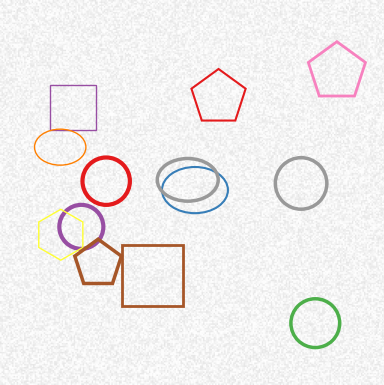[{"shape": "pentagon", "thickness": 1.5, "radius": 0.37, "center": [0.568, 0.747]}, {"shape": "circle", "thickness": 3, "radius": 0.31, "center": [0.276, 0.529]}, {"shape": "oval", "thickness": 1.5, "radius": 0.43, "center": [0.506, 0.506]}, {"shape": "circle", "thickness": 2.5, "radius": 0.32, "center": [0.819, 0.161]}, {"shape": "square", "thickness": 1, "radius": 0.29, "center": [0.189, 0.72]}, {"shape": "circle", "thickness": 3, "radius": 0.29, "center": [0.211, 0.411]}, {"shape": "oval", "thickness": 1, "radius": 0.33, "center": [0.156, 0.618]}, {"shape": "hexagon", "thickness": 1, "radius": 0.33, "center": [0.158, 0.39]}, {"shape": "square", "thickness": 2, "radius": 0.4, "center": [0.395, 0.284]}, {"shape": "pentagon", "thickness": 2.5, "radius": 0.32, "center": [0.255, 0.315]}, {"shape": "pentagon", "thickness": 2, "radius": 0.39, "center": [0.875, 0.814]}, {"shape": "oval", "thickness": 2.5, "radius": 0.4, "center": [0.488, 0.533]}, {"shape": "circle", "thickness": 2.5, "radius": 0.33, "center": [0.782, 0.524]}]